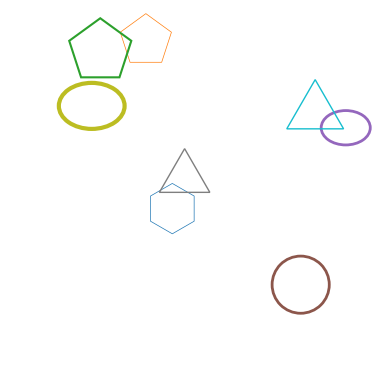[{"shape": "hexagon", "thickness": 0.5, "radius": 0.33, "center": [0.448, 0.458]}, {"shape": "pentagon", "thickness": 0.5, "radius": 0.35, "center": [0.379, 0.895]}, {"shape": "pentagon", "thickness": 1.5, "radius": 0.42, "center": [0.26, 0.868]}, {"shape": "oval", "thickness": 2, "radius": 0.32, "center": [0.898, 0.668]}, {"shape": "circle", "thickness": 2, "radius": 0.37, "center": [0.781, 0.261]}, {"shape": "triangle", "thickness": 1, "radius": 0.38, "center": [0.48, 0.538]}, {"shape": "oval", "thickness": 3, "radius": 0.43, "center": [0.238, 0.725]}, {"shape": "triangle", "thickness": 1, "radius": 0.43, "center": [0.819, 0.708]}]